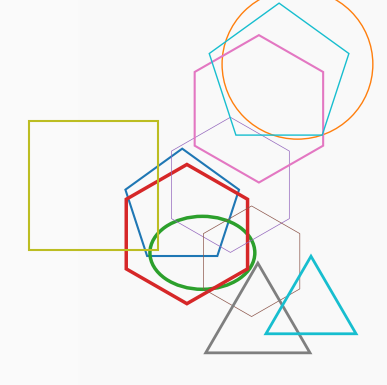[{"shape": "pentagon", "thickness": 1.5, "radius": 0.77, "center": [0.47, 0.46]}, {"shape": "circle", "thickness": 1, "radius": 0.97, "center": [0.768, 0.833]}, {"shape": "oval", "thickness": 2.5, "radius": 0.68, "center": [0.522, 0.343]}, {"shape": "hexagon", "thickness": 2.5, "radius": 0.9, "center": [0.482, 0.392]}, {"shape": "hexagon", "thickness": 0.5, "radius": 0.88, "center": [0.595, 0.52]}, {"shape": "hexagon", "thickness": 0.5, "radius": 0.72, "center": [0.649, 0.321]}, {"shape": "hexagon", "thickness": 1.5, "radius": 0.96, "center": [0.668, 0.717]}, {"shape": "triangle", "thickness": 2, "radius": 0.78, "center": [0.665, 0.161]}, {"shape": "square", "thickness": 1.5, "radius": 0.84, "center": [0.241, 0.519]}, {"shape": "pentagon", "thickness": 1, "radius": 0.95, "center": [0.72, 0.802]}, {"shape": "triangle", "thickness": 2, "radius": 0.67, "center": [0.803, 0.2]}]